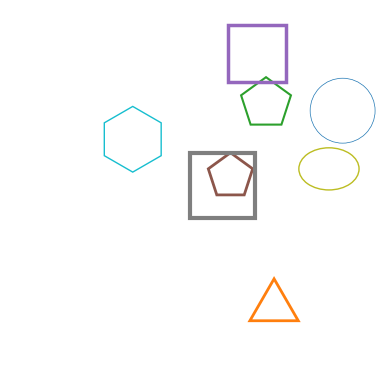[{"shape": "circle", "thickness": 0.5, "radius": 0.42, "center": [0.89, 0.713]}, {"shape": "triangle", "thickness": 2, "radius": 0.36, "center": [0.712, 0.203]}, {"shape": "pentagon", "thickness": 1.5, "radius": 0.34, "center": [0.691, 0.731]}, {"shape": "square", "thickness": 2.5, "radius": 0.37, "center": [0.667, 0.861]}, {"shape": "pentagon", "thickness": 2, "radius": 0.3, "center": [0.599, 0.543]}, {"shape": "square", "thickness": 3, "radius": 0.42, "center": [0.578, 0.518]}, {"shape": "oval", "thickness": 1, "radius": 0.39, "center": [0.854, 0.561]}, {"shape": "hexagon", "thickness": 1, "radius": 0.43, "center": [0.345, 0.638]}]